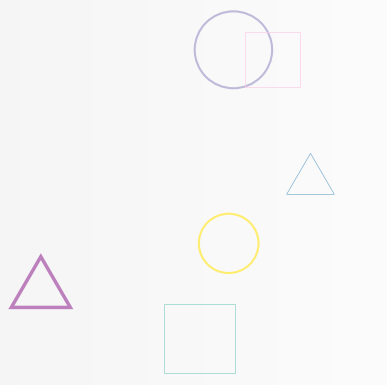[{"shape": "square", "thickness": 0.5, "radius": 0.45, "center": [0.515, 0.121]}, {"shape": "circle", "thickness": 1.5, "radius": 0.5, "center": [0.602, 0.871]}, {"shape": "triangle", "thickness": 0.5, "radius": 0.36, "center": [0.801, 0.531]}, {"shape": "square", "thickness": 0.5, "radius": 0.35, "center": [0.703, 0.846]}, {"shape": "triangle", "thickness": 2.5, "radius": 0.44, "center": [0.105, 0.245]}, {"shape": "circle", "thickness": 1.5, "radius": 0.39, "center": [0.59, 0.368]}]